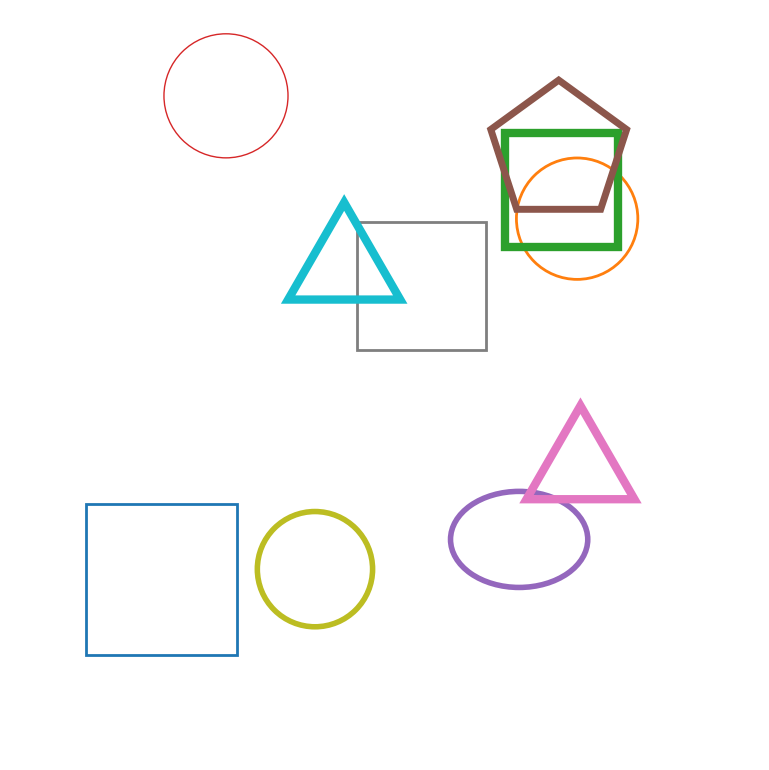[{"shape": "square", "thickness": 1, "radius": 0.49, "center": [0.21, 0.248]}, {"shape": "circle", "thickness": 1, "radius": 0.39, "center": [0.75, 0.716]}, {"shape": "square", "thickness": 3, "radius": 0.37, "center": [0.73, 0.753]}, {"shape": "circle", "thickness": 0.5, "radius": 0.4, "center": [0.293, 0.876]}, {"shape": "oval", "thickness": 2, "radius": 0.45, "center": [0.674, 0.299]}, {"shape": "pentagon", "thickness": 2.5, "radius": 0.46, "center": [0.726, 0.803]}, {"shape": "triangle", "thickness": 3, "radius": 0.4, "center": [0.754, 0.392]}, {"shape": "square", "thickness": 1, "radius": 0.42, "center": [0.547, 0.629]}, {"shape": "circle", "thickness": 2, "radius": 0.37, "center": [0.409, 0.261]}, {"shape": "triangle", "thickness": 3, "radius": 0.42, "center": [0.447, 0.653]}]